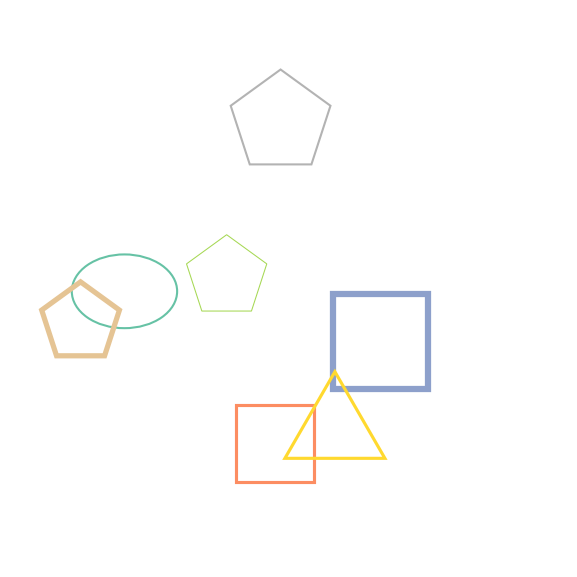[{"shape": "oval", "thickness": 1, "radius": 0.46, "center": [0.216, 0.495]}, {"shape": "square", "thickness": 1.5, "radius": 0.34, "center": [0.476, 0.231]}, {"shape": "square", "thickness": 3, "radius": 0.41, "center": [0.658, 0.408]}, {"shape": "pentagon", "thickness": 0.5, "radius": 0.37, "center": [0.392, 0.52]}, {"shape": "triangle", "thickness": 1.5, "radius": 0.5, "center": [0.58, 0.255]}, {"shape": "pentagon", "thickness": 2.5, "radius": 0.35, "center": [0.14, 0.44]}, {"shape": "pentagon", "thickness": 1, "radius": 0.45, "center": [0.486, 0.788]}]